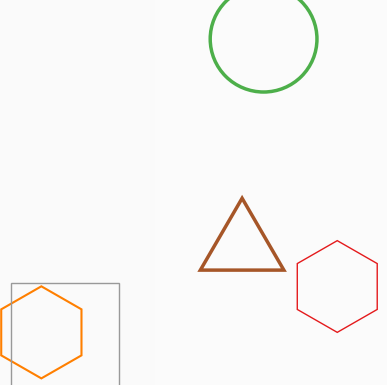[{"shape": "hexagon", "thickness": 1, "radius": 0.6, "center": [0.87, 0.256]}, {"shape": "circle", "thickness": 2.5, "radius": 0.69, "center": [0.68, 0.899]}, {"shape": "hexagon", "thickness": 1.5, "radius": 0.6, "center": [0.107, 0.137]}, {"shape": "triangle", "thickness": 2.5, "radius": 0.62, "center": [0.625, 0.361]}, {"shape": "square", "thickness": 1, "radius": 0.7, "center": [0.168, 0.124]}]